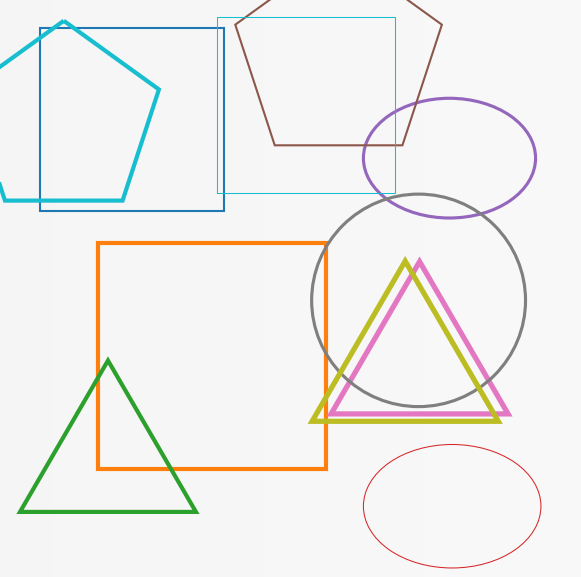[{"shape": "square", "thickness": 1, "radius": 0.79, "center": [0.227, 0.792]}, {"shape": "square", "thickness": 2, "radius": 0.98, "center": [0.365, 0.383]}, {"shape": "triangle", "thickness": 2, "radius": 0.87, "center": [0.186, 0.2]}, {"shape": "oval", "thickness": 0.5, "radius": 0.76, "center": [0.778, 0.123]}, {"shape": "oval", "thickness": 1.5, "radius": 0.74, "center": [0.773, 0.725]}, {"shape": "pentagon", "thickness": 1, "radius": 0.93, "center": [0.583, 0.899]}, {"shape": "triangle", "thickness": 2.5, "radius": 0.88, "center": [0.722, 0.37]}, {"shape": "circle", "thickness": 1.5, "radius": 0.92, "center": [0.72, 0.479]}, {"shape": "triangle", "thickness": 2.5, "radius": 0.92, "center": [0.697, 0.362]}, {"shape": "square", "thickness": 0.5, "radius": 0.76, "center": [0.526, 0.818]}, {"shape": "pentagon", "thickness": 2, "radius": 0.86, "center": [0.11, 0.791]}]